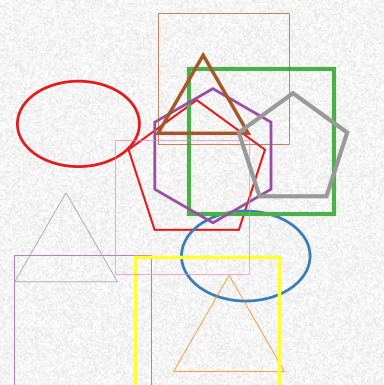[{"shape": "pentagon", "thickness": 1.5, "radius": 0.93, "center": [0.511, 0.554]}, {"shape": "oval", "thickness": 2, "radius": 0.79, "center": [0.204, 0.678]}, {"shape": "oval", "thickness": 2, "radius": 0.83, "center": [0.638, 0.335]}, {"shape": "square", "thickness": 3, "radius": 0.94, "center": [0.68, 0.632]}, {"shape": "hexagon", "thickness": 2, "radius": 0.87, "center": [0.553, 0.596]}, {"shape": "square", "thickness": 0.5, "radius": 0.89, "center": [0.214, 0.159]}, {"shape": "triangle", "thickness": 0.5, "radius": 0.83, "center": [0.595, 0.118]}, {"shape": "square", "thickness": 2.5, "radius": 0.94, "center": [0.537, 0.144]}, {"shape": "square", "thickness": 0.5, "radius": 0.86, "center": [0.58, 0.796]}, {"shape": "triangle", "thickness": 2.5, "radius": 0.68, "center": [0.528, 0.721]}, {"shape": "square", "thickness": 0.5, "radius": 0.87, "center": [0.473, 0.463]}, {"shape": "triangle", "thickness": 0.5, "radius": 0.77, "center": [0.172, 0.345]}, {"shape": "pentagon", "thickness": 3, "radius": 0.74, "center": [0.761, 0.61]}]